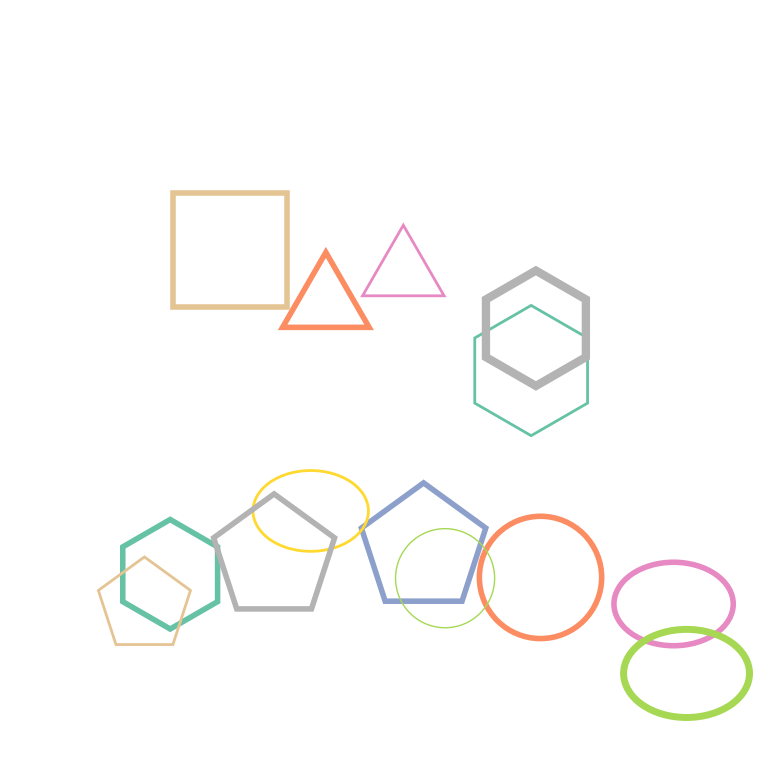[{"shape": "hexagon", "thickness": 2, "radius": 0.36, "center": [0.221, 0.254]}, {"shape": "hexagon", "thickness": 1, "radius": 0.42, "center": [0.69, 0.519]}, {"shape": "circle", "thickness": 2, "radius": 0.4, "center": [0.702, 0.25]}, {"shape": "triangle", "thickness": 2, "radius": 0.32, "center": [0.423, 0.607]}, {"shape": "pentagon", "thickness": 2, "radius": 0.42, "center": [0.55, 0.288]}, {"shape": "triangle", "thickness": 1, "radius": 0.31, "center": [0.524, 0.646]}, {"shape": "oval", "thickness": 2, "radius": 0.39, "center": [0.875, 0.216]}, {"shape": "oval", "thickness": 2.5, "radius": 0.41, "center": [0.892, 0.125]}, {"shape": "circle", "thickness": 0.5, "radius": 0.32, "center": [0.578, 0.249]}, {"shape": "oval", "thickness": 1, "radius": 0.37, "center": [0.404, 0.336]}, {"shape": "square", "thickness": 2, "radius": 0.37, "center": [0.298, 0.675]}, {"shape": "pentagon", "thickness": 1, "radius": 0.31, "center": [0.188, 0.214]}, {"shape": "pentagon", "thickness": 2, "radius": 0.41, "center": [0.356, 0.276]}, {"shape": "hexagon", "thickness": 3, "radius": 0.37, "center": [0.696, 0.574]}]